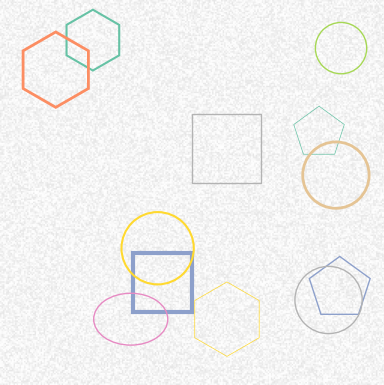[{"shape": "hexagon", "thickness": 1.5, "radius": 0.39, "center": [0.241, 0.896]}, {"shape": "pentagon", "thickness": 0.5, "radius": 0.35, "center": [0.829, 0.655]}, {"shape": "hexagon", "thickness": 2, "radius": 0.49, "center": [0.145, 0.819]}, {"shape": "square", "thickness": 3, "radius": 0.38, "center": [0.421, 0.267]}, {"shape": "pentagon", "thickness": 1, "radius": 0.42, "center": [0.882, 0.251]}, {"shape": "oval", "thickness": 1, "radius": 0.48, "center": [0.34, 0.171]}, {"shape": "circle", "thickness": 1, "radius": 0.33, "center": [0.886, 0.875]}, {"shape": "circle", "thickness": 1.5, "radius": 0.47, "center": [0.409, 0.355]}, {"shape": "hexagon", "thickness": 0.5, "radius": 0.48, "center": [0.59, 0.171]}, {"shape": "circle", "thickness": 2, "radius": 0.43, "center": [0.872, 0.545]}, {"shape": "circle", "thickness": 1, "radius": 0.44, "center": [0.853, 0.221]}, {"shape": "square", "thickness": 1, "radius": 0.45, "center": [0.589, 0.615]}]